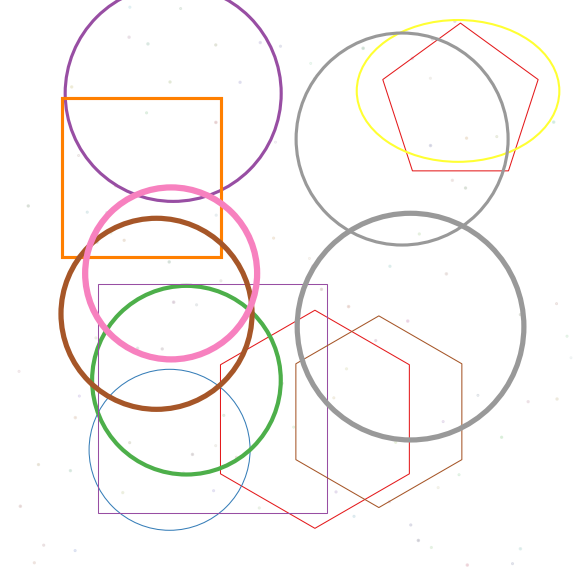[{"shape": "pentagon", "thickness": 0.5, "radius": 0.71, "center": [0.797, 0.818]}, {"shape": "hexagon", "thickness": 0.5, "radius": 0.94, "center": [0.545, 0.273]}, {"shape": "circle", "thickness": 0.5, "radius": 0.7, "center": [0.294, 0.22]}, {"shape": "circle", "thickness": 2, "radius": 0.82, "center": [0.323, 0.341]}, {"shape": "circle", "thickness": 1.5, "radius": 0.94, "center": [0.3, 0.837]}, {"shape": "square", "thickness": 0.5, "radius": 0.99, "center": [0.368, 0.309]}, {"shape": "square", "thickness": 1.5, "radius": 0.69, "center": [0.245, 0.692]}, {"shape": "oval", "thickness": 1, "radius": 0.88, "center": [0.793, 0.842]}, {"shape": "hexagon", "thickness": 0.5, "radius": 0.83, "center": [0.656, 0.286]}, {"shape": "circle", "thickness": 2.5, "radius": 0.83, "center": [0.271, 0.456]}, {"shape": "circle", "thickness": 3, "radius": 0.74, "center": [0.296, 0.526]}, {"shape": "circle", "thickness": 1.5, "radius": 0.92, "center": [0.696, 0.758]}, {"shape": "circle", "thickness": 2.5, "radius": 0.98, "center": [0.711, 0.434]}]